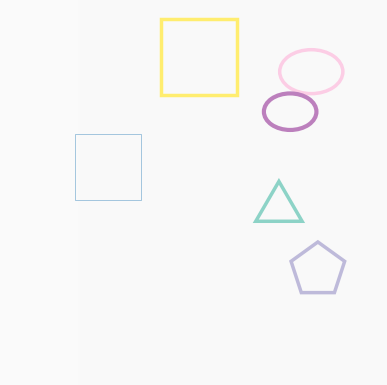[{"shape": "triangle", "thickness": 2.5, "radius": 0.35, "center": [0.72, 0.46]}, {"shape": "pentagon", "thickness": 2.5, "radius": 0.36, "center": [0.82, 0.299]}, {"shape": "square", "thickness": 0.5, "radius": 0.43, "center": [0.28, 0.566]}, {"shape": "oval", "thickness": 2.5, "radius": 0.41, "center": [0.803, 0.814]}, {"shape": "oval", "thickness": 3, "radius": 0.34, "center": [0.749, 0.71]}, {"shape": "square", "thickness": 2.5, "radius": 0.49, "center": [0.514, 0.852]}]